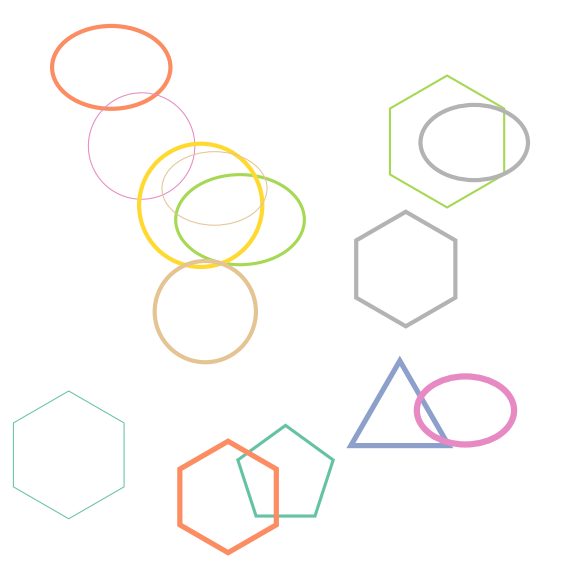[{"shape": "hexagon", "thickness": 0.5, "radius": 0.55, "center": [0.119, 0.211]}, {"shape": "pentagon", "thickness": 1.5, "radius": 0.43, "center": [0.494, 0.176]}, {"shape": "hexagon", "thickness": 2.5, "radius": 0.48, "center": [0.395, 0.139]}, {"shape": "oval", "thickness": 2, "radius": 0.51, "center": [0.193, 0.882]}, {"shape": "triangle", "thickness": 2.5, "radius": 0.49, "center": [0.692, 0.276]}, {"shape": "circle", "thickness": 0.5, "radius": 0.46, "center": [0.245, 0.746]}, {"shape": "oval", "thickness": 3, "radius": 0.42, "center": [0.806, 0.288]}, {"shape": "hexagon", "thickness": 1, "radius": 0.57, "center": [0.774, 0.754]}, {"shape": "oval", "thickness": 1.5, "radius": 0.56, "center": [0.416, 0.619]}, {"shape": "circle", "thickness": 2, "radius": 0.53, "center": [0.348, 0.644]}, {"shape": "circle", "thickness": 2, "radius": 0.44, "center": [0.356, 0.46]}, {"shape": "oval", "thickness": 0.5, "radius": 0.45, "center": [0.371, 0.673]}, {"shape": "hexagon", "thickness": 2, "radius": 0.5, "center": [0.703, 0.533]}, {"shape": "oval", "thickness": 2, "radius": 0.47, "center": [0.821, 0.752]}]